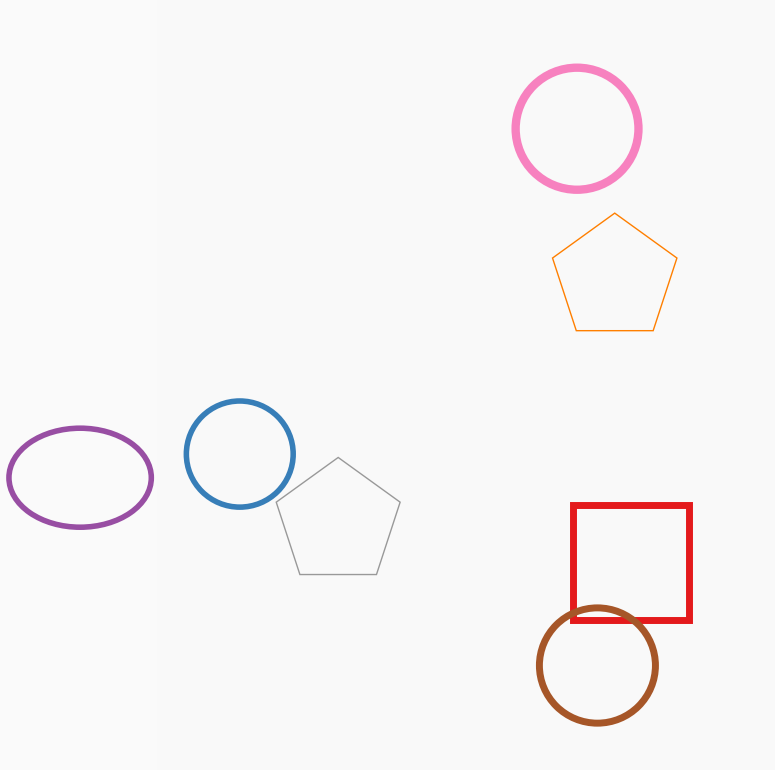[{"shape": "square", "thickness": 2.5, "radius": 0.37, "center": [0.814, 0.27]}, {"shape": "circle", "thickness": 2, "radius": 0.34, "center": [0.309, 0.41]}, {"shape": "oval", "thickness": 2, "radius": 0.46, "center": [0.103, 0.38]}, {"shape": "pentagon", "thickness": 0.5, "radius": 0.42, "center": [0.793, 0.639]}, {"shape": "circle", "thickness": 2.5, "radius": 0.37, "center": [0.771, 0.136]}, {"shape": "circle", "thickness": 3, "radius": 0.4, "center": [0.745, 0.833]}, {"shape": "pentagon", "thickness": 0.5, "radius": 0.42, "center": [0.436, 0.322]}]